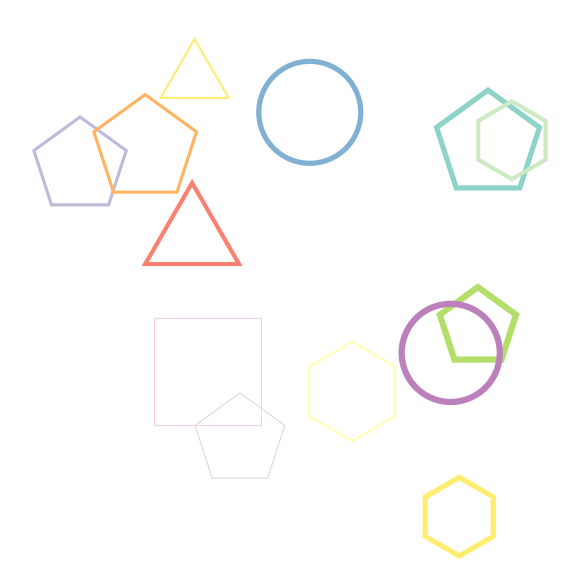[{"shape": "pentagon", "thickness": 2.5, "radius": 0.47, "center": [0.845, 0.749]}, {"shape": "hexagon", "thickness": 1, "radius": 0.43, "center": [0.61, 0.321]}, {"shape": "pentagon", "thickness": 1.5, "radius": 0.42, "center": [0.139, 0.712]}, {"shape": "triangle", "thickness": 2, "radius": 0.47, "center": [0.333, 0.589]}, {"shape": "circle", "thickness": 2.5, "radius": 0.44, "center": [0.536, 0.805]}, {"shape": "pentagon", "thickness": 1.5, "radius": 0.47, "center": [0.251, 0.742]}, {"shape": "pentagon", "thickness": 3, "radius": 0.35, "center": [0.828, 0.433]}, {"shape": "square", "thickness": 0.5, "radius": 0.46, "center": [0.359, 0.356]}, {"shape": "pentagon", "thickness": 0.5, "radius": 0.41, "center": [0.415, 0.237]}, {"shape": "circle", "thickness": 3, "radius": 0.42, "center": [0.78, 0.388]}, {"shape": "hexagon", "thickness": 2, "radius": 0.34, "center": [0.886, 0.756]}, {"shape": "triangle", "thickness": 1, "radius": 0.34, "center": [0.337, 0.864]}, {"shape": "hexagon", "thickness": 2.5, "radius": 0.34, "center": [0.795, 0.105]}]